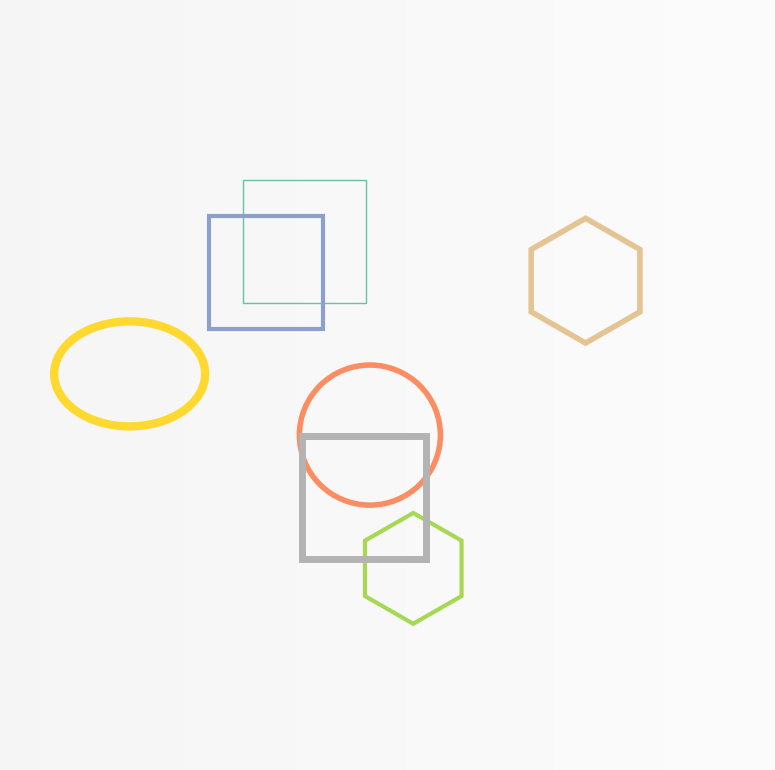[{"shape": "square", "thickness": 0.5, "radius": 0.4, "center": [0.393, 0.686]}, {"shape": "circle", "thickness": 2, "radius": 0.45, "center": [0.477, 0.435]}, {"shape": "square", "thickness": 1.5, "radius": 0.37, "center": [0.343, 0.646]}, {"shape": "hexagon", "thickness": 1.5, "radius": 0.36, "center": [0.533, 0.262]}, {"shape": "oval", "thickness": 3, "radius": 0.49, "center": [0.167, 0.514]}, {"shape": "hexagon", "thickness": 2, "radius": 0.41, "center": [0.756, 0.635]}, {"shape": "square", "thickness": 2.5, "radius": 0.4, "center": [0.47, 0.354]}]